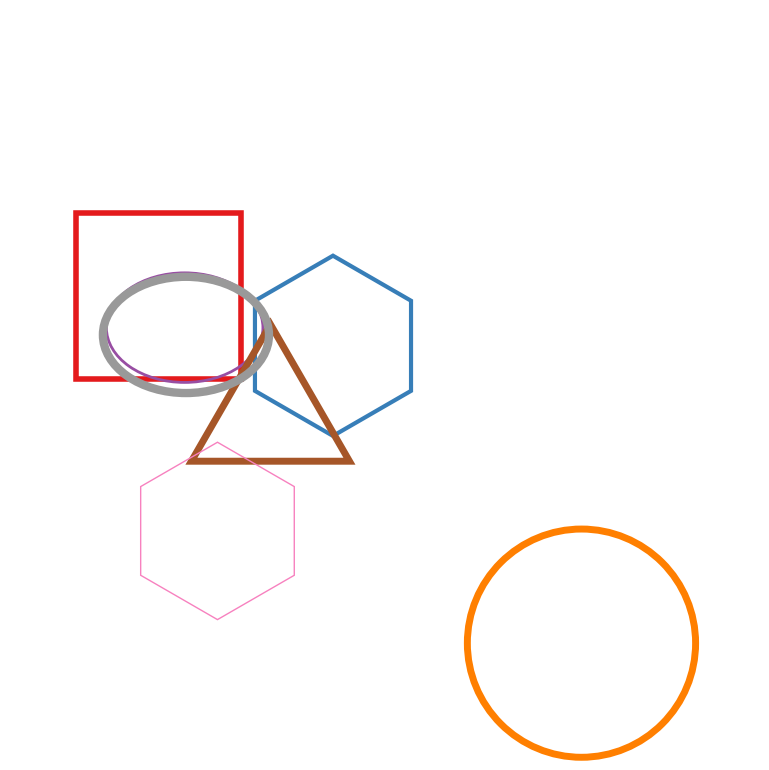[{"shape": "square", "thickness": 2, "radius": 0.54, "center": [0.206, 0.615]}, {"shape": "hexagon", "thickness": 1.5, "radius": 0.59, "center": [0.432, 0.551]}, {"shape": "oval", "thickness": 1, "radius": 0.51, "center": [0.24, 0.574]}, {"shape": "circle", "thickness": 2.5, "radius": 0.74, "center": [0.755, 0.165]}, {"shape": "triangle", "thickness": 2.5, "radius": 0.59, "center": [0.351, 0.46]}, {"shape": "hexagon", "thickness": 0.5, "radius": 0.58, "center": [0.282, 0.31]}, {"shape": "oval", "thickness": 3, "radius": 0.54, "center": [0.241, 0.565]}]